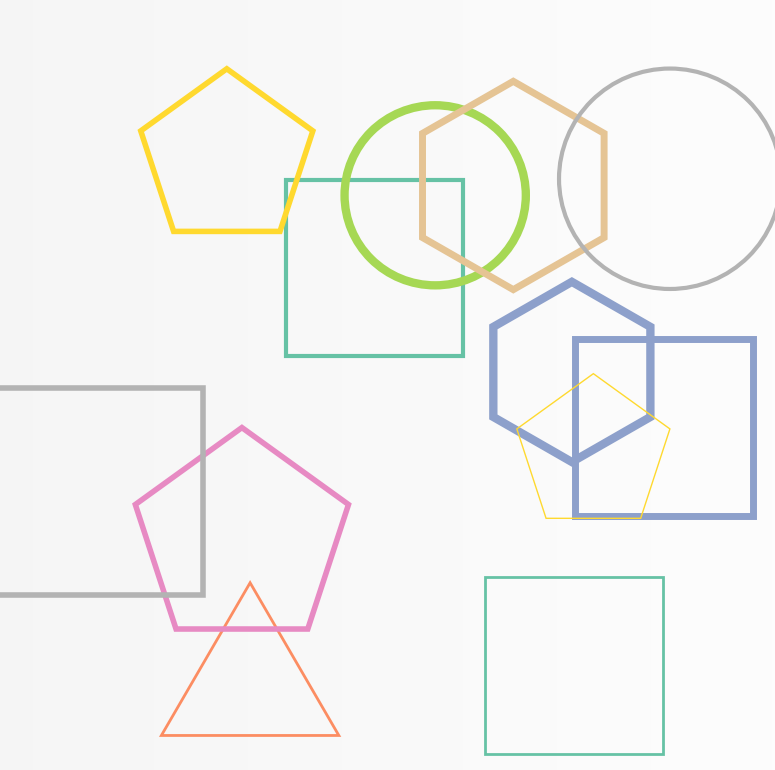[{"shape": "square", "thickness": 1.5, "radius": 0.57, "center": [0.483, 0.652]}, {"shape": "square", "thickness": 1, "radius": 0.57, "center": [0.741, 0.136]}, {"shape": "triangle", "thickness": 1, "radius": 0.66, "center": [0.323, 0.111]}, {"shape": "hexagon", "thickness": 3, "radius": 0.59, "center": [0.738, 0.517]}, {"shape": "square", "thickness": 2.5, "radius": 0.57, "center": [0.856, 0.444]}, {"shape": "pentagon", "thickness": 2, "radius": 0.72, "center": [0.312, 0.3]}, {"shape": "circle", "thickness": 3, "radius": 0.58, "center": [0.562, 0.746]}, {"shape": "pentagon", "thickness": 0.5, "radius": 0.52, "center": [0.766, 0.411]}, {"shape": "pentagon", "thickness": 2, "radius": 0.58, "center": [0.293, 0.794]}, {"shape": "hexagon", "thickness": 2.5, "radius": 0.68, "center": [0.662, 0.759]}, {"shape": "square", "thickness": 2, "radius": 0.67, "center": [0.127, 0.362]}, {"shape": "circle", "thickness": 1.5, "radius": 0.72, "center": [0.864, 0.768]}]